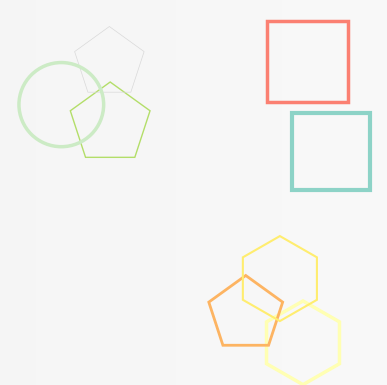[{"shape": "square", "thickness": 3, "radius": 0.5, "center": [0.854, 0.607]}, {"shape": "hexagon", "thickness": 2.5, "radius": 0.54, "center": [0.782, 0.11]}, {"shape": "square", "thickness": 2.5, "radius": 0.52, "center": [0.793, 0.84]}, {"shape": "pentagon", "thickness": 2, "radius": 0.5, "center": [0.634, 0.184]}, {"shape": "pentagon", "thickness": 1, "radius": 0.54, "center": [0.284, 0.679]}, {"shape": "pentagon", "thickness": 0.5, "radius": 0.47, "center": [0.282, 0.837]}, {"shape": "circle", "thickness": 2.5, "radius": 0.55, "center": [0.158, 0.728]}, {"shape": "hexagon", "thickness": 1.5, "radius": 0.55, "center": [0.722, 0.276]}]